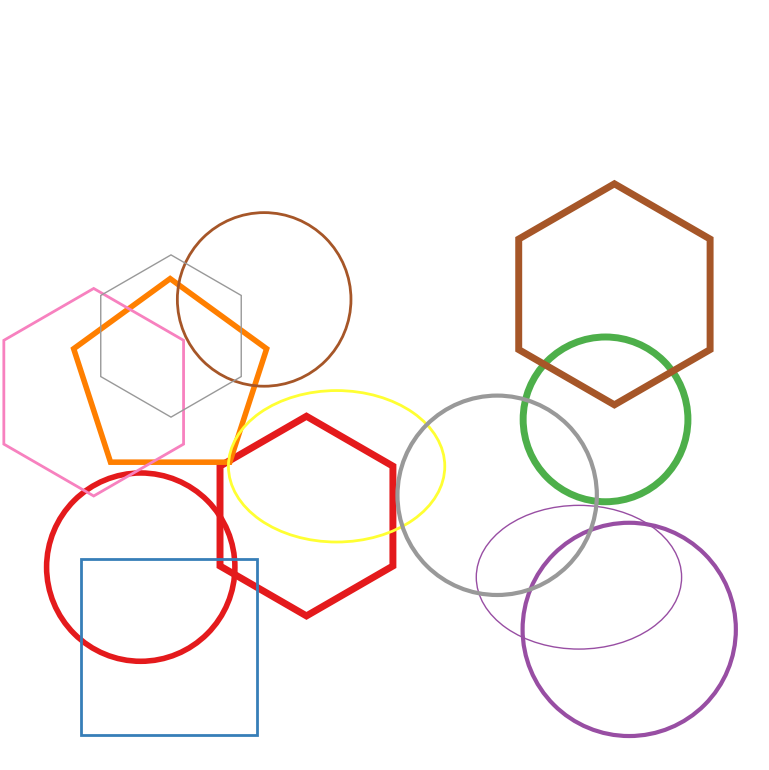[{"shape": "circle", "thickness": 2, "radius": 0.61, "center": [0.183, 0.263]}, {"shape": "hexagon", "thickness": 2.5, "radius": 0.65, "center": [0.398, 0.33]}, {"shape": "square", "thickness": 1, "radius": 0.57, "center": [0.219, 0.16]}, {"shape": "circle", "thickness": 2.5, "radius": 0.53, "center": [0.786, 0.455]}, {"shape": "circle", "thickness": 1.5, "radius": 0.69, "center": [0.817, 0.183]}, {"shape": "oval", "thickness": 0.5, "radius": 0.67, "center": [0.752, 0.25]}, {"shape": "pentagon", "thickness": 2, "radius": 0.66, "center": [0.221, 0.506]}, {"shape": "oval", "thickness": 1, "radius": 0.7, "center": [0.437, 0.394]}, {"shape": "hexagon", "thickness": 2.5, "radius": 0.72, "center": [0.798, 0.618]}, {"shape": "circle", "thickness": 1, "radius": 0.56, "center": [0.343, 0.611]}, {"shape": "hexagon", "thickness": 1, "radius": 0.67, "center": [0.122, 0.491]}, {"shape": "circle", "thickness": 1.5, "radius": 0.65, "center": [0.646, 0.357]}, {"shape": "hexagon", "thickness": 0.5, "radius": 0.53, "center": [0.222, 0.564]}]